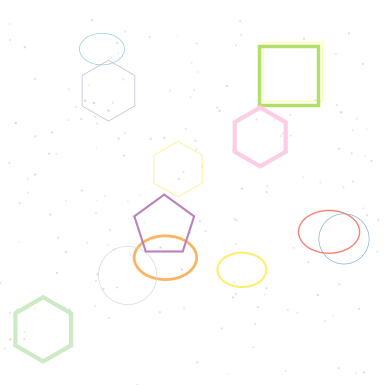[{"shape": "oval", "thickness": 0.5, "radius": 0.29, "center": [0.265, 0.873]}, {"shape": "square", "thickness": 1, "radius": 0.38, "center": [0.76, 0.814]}, {"shape": "hexagon", "thickness": 0.5, "radius": 0.4, "center": [0.282, 0.764]}, {"shape": "oval", "thickness": 1, "radius": 0.4, "center": [0.855, 0.398]}, {"shape": "circle", "thickness": 0.5, "radius": 0.33, "center": [0.893, 0.379]}, {"shape": "oval", "thickness": 2, "radius": 0.41, "center": [0.43, 0.331]}, {"shape": "square", "thickness": 2.5, "radius": 0.38, "center": [0.75, 0.804]}, {"shape": "hexagon", "thickness": 3, "radius": 0.38, "center": [0.676, 0.644]}, {"shape": "circle", "thickness": 0.5, "radius": 0.38, "center": [0.332, 0.285]}, {"shape": "pentagon", "thickness": 1.5, "radius": 0.41, "center": [0.427, 0.413]}, {"shape": "hexagon", "thickness": 3, "radius": 0.42, "center": [0.112, 0.145]}, {"shape": "oval", "thickness": 1.5, "radius": 0.32, "center": [0.628, 0.299]}, {"shape": "hexagon", "thickness": 0.5, "radius": 0.36, "center": [0.462, 0.561]}]